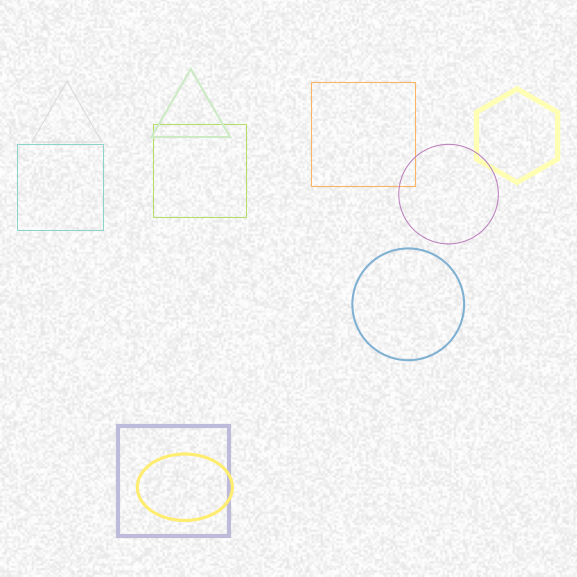[{"shape": "square", "thickness": 0.5, "radius": 0.37, "center": [0.104, 0.675]}, {"shape": "hexagon", "thickness": 2.5, "radius": 0.41, "center": [0.895, 0.764]}, {"shape": "square", "thickness": 2, "radius": 0.48, "center": [0.3, 0.167]}, {"shape": "circle", "thickness": 1, "radius": 0.48, "center": [0.707, 0.472]}, {"shape": "square", "thickness": 0.5, "radius": 0.45, "center": [0.628, 0.768]}, {"shape": "square", "thickness": 0.5, "radius": 0.4, "center": [0.345, 0.704]}, {"shape": "triangle", "thickness": 0.5, "radius": 0.35, "center": [0.116, 0.788]}, {"shape": "circle", "thickness": 0.5, "radius": 0.43, "center": [0.777, 0.663]}, {"shape": "triangle", "thickness": 1, "radius": 0.39, "center": [0.33, 0.801]}, {"shape": "oval", "thickness": 1.5, "radius": 0.41, "center": [0.32, 0.155]}]